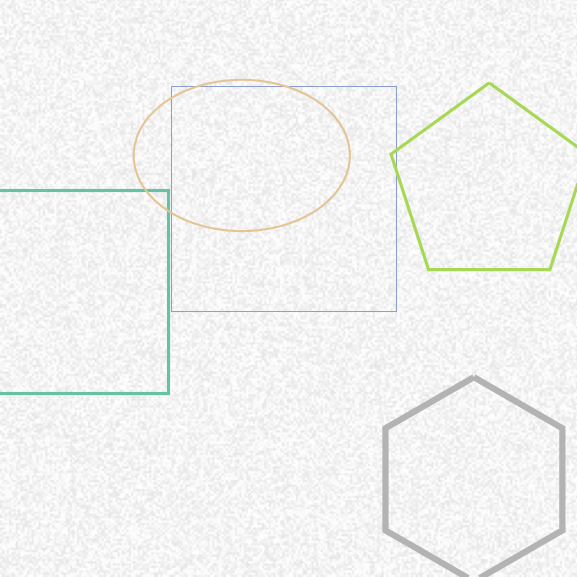[{"shape": "square", "thickness": 1.5, "radius": 0.88, "center": [0.115, 0.495]}, {"shape": "square", "thickness": 0.5, "radius": 0.97, "center": [0.492, 0.656]}, {"shape": "pentagon", "thickness": 1.5, "radius": 0.89, "center": [0.847, 0.677]}, {"shape": "oval", "thickness": 1, "radius": 0.94, "center": [0.419, 0.73]}, {"shape": "hexagon", "thickness": 3, "radius": 0.88, "center": [0.821, 0.169]}]